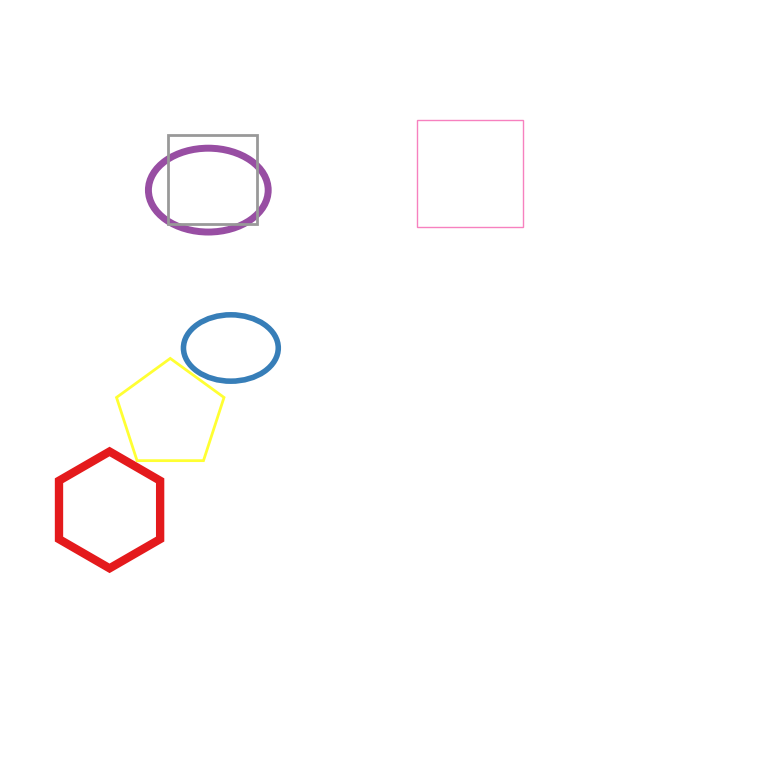[{"shape": "hexagon", "thickness": 3, "radius": 0.38, "center": [0.142, 0.338]}, {"shape": "oval", "thickness": 2, "radius": 0.31, "center": [0.3, 0.548]}, {"shape": "oval", "thickness": 2.5, "radius": 0.39, "center": [0.271, 0.753]}, {"shape": "pentagon", "thickness": 1, "radius": 0.37, "center": [0.221, 0.461]}, {"shape": "square", "thickness": 0.5, "radius": 0.35, "center": [0.61, 0.774]}, {"shape": "square", "thickness": 1, "radius": 0.29, "center": [0.276, 0.767]}]